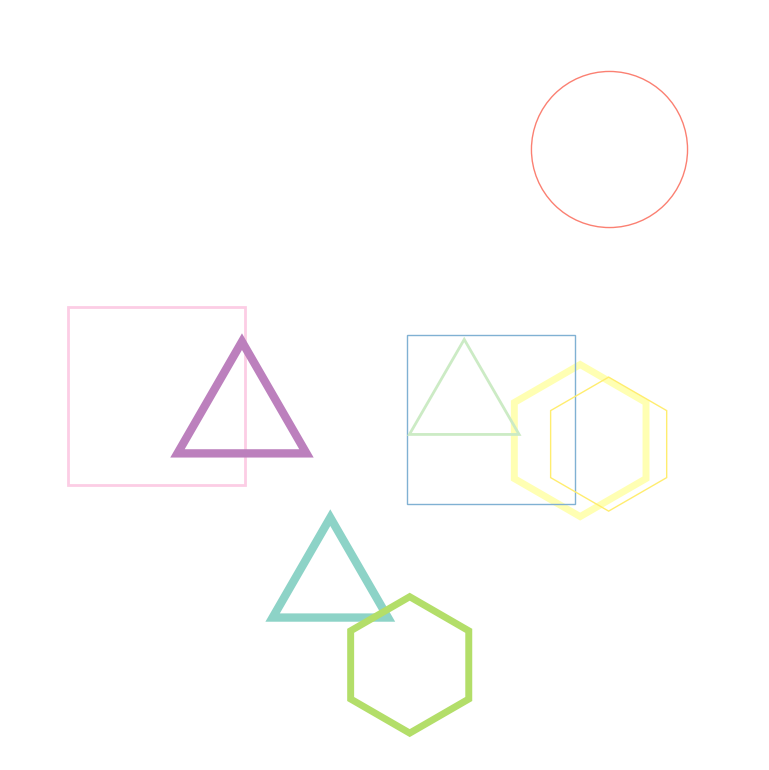[{"shape": "triangle", "thickness": 3, "radius": 0.43, "center": [0.429, 0.241]}, {"shape": "hexagon", "thickness": 2.5, "radius": 0.49, "center": [0.753, 0.428]}, {"shape": "circle", "thickness": 0.5, "radius": 0.51, "center": [0.792, 0.806]}, {"shape": "square", "thickness": 0.5, "radius": 0.55, "center": [0.638, 0.456]}, {"shape": "hexagon", "thickness": 2.5, "radius": 0.44, "center": [0.532, 0.136]}, {"shape": "square", "thickness": 1, "radius": 0.58, "center": [0.203, 0.486]}, {"shape": "triangle", "thickness": 3, "radius": 0.48, "center": [0.314, 0.46]}, {"shape": "triangle", "thickness": 1, "radius": 0.41, "center": [0.603, 0.477]}, {"shape": "hexagon", "thickness": 0.5, "radius": 0.44, "center": [0.79, 0.423]}]